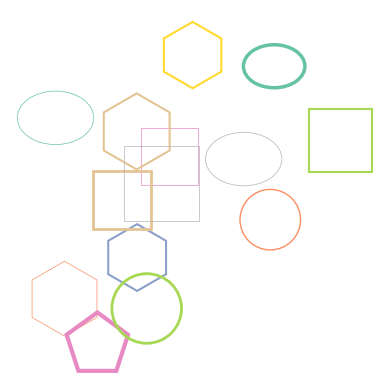[{"shape": "oval", "thickness": 0.5, "radius": 0.5, "center": [0.144, 0.694]}, {"shape": "oval", "thickness": 2.5, "radius": 0.4, "center": [0.712, 0.828]}, {"shape": "hexagon", "thickness": 0.5, "radius": 0.49, "center": [0.168, 0.224]}, {"shape": "circle", "thickness": 1, "radius": 0.39, "center": [0.702, 0.429]}, {"shape": "hexagon", "thickness": 1.5, "radius": 0.43, "center": [0.356, 0.331]}, {"shape": "square", "thickness": 0.5, "radius": 0.37, "center": [0.44, 0.594]}, {"shape": "pentagon", "thickness": 3, "radius": 0.42, "center": [0.253, 0.105]}, {"shape": "square", "thickness": 1.5, "radius": 0.41, "center": [0.885, 0.635]}, {"shape": "circle", "thickness": 2, "radius": 0.45, "center": [0.381, 0.199]}, {"shape": "hexagon", "thickness": 1.5, "radius": 0.43, "center": [0.5, 0.857]}, {"shape": "hexagon", "thickness": 1.5, "radius": 0.49, "center": [0.355, 0.659]}, {"shape": "square", "thickness": 2, "radius": 0.38, "center": [0.318, 0.481]}, {"shape": "square", "thickness": 0.5, "radius": 0.49, "center": [0.42, 0.523]}, {"shape": "oval", "thickness": 0.5, "radius": 0.5, "center": [0.633, 0.587]}]